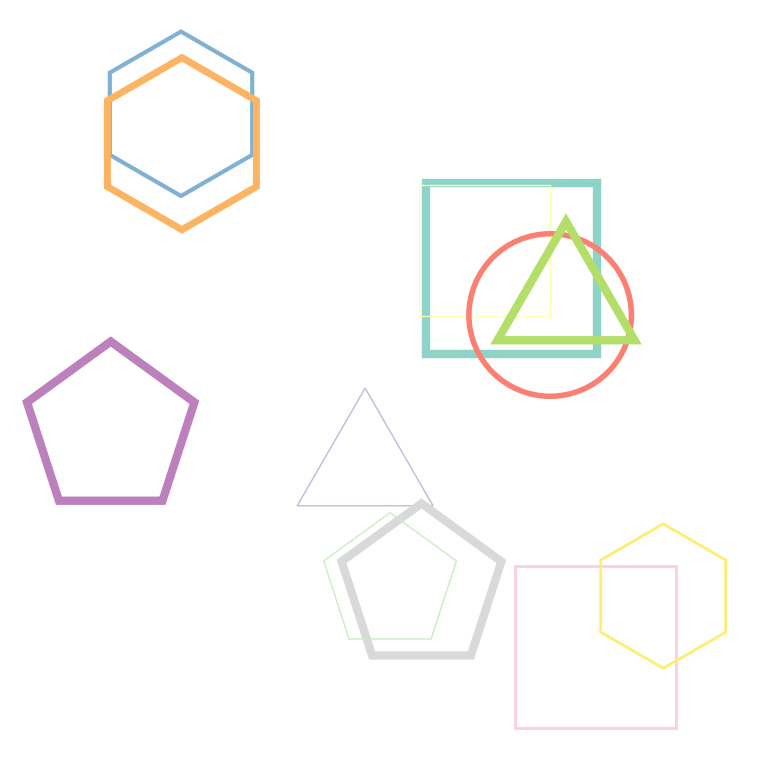[{"shape": "square", "thickness": 3, "radius": 0.55, "center": [0.664, 0.651]}, {"shape": "square", "thickness": 0.5, "radius": 0.42, "center": [0.629, 0.674]}, {"shape": "triangle", "thickness": 0.5, "radius": 0.51, "center": [0.474, 0.394]}, {"shape": "circle", "thickness": 2, "radius": 0.53, "center": [0.714, 0.591]}, {"shape": "hexagon", "thickness": 1.5, "radius": 0.53, "center": [0.235, 0.852]}, {"shape": "hexagon", "thickness": 2.5, "radius": 0.56, "center": [0.236, 0.813]}, {"shape": "triangle", "thickness": 3, "radius": 0.51, "center": [0.735, 0.61]}, {"shape": "square", "thickness": 1, "radius": 0.52, "center": [0.773, 0.16]}, {"shape": "pentagon", "thickness": 3, "radius": 0.55, "center": [0.547, 0.237]}, {"shape": "pentagon", "thickness": 3, "radius": 0.57, "center": [0.144, 0.442]}, {"shape": "pentagon", "thickness": 0.5, "radius": 0.45, "center": [0.507, 0.243]}, {"shape": "hexagon", "thickness": 1, "radius": 0.47, "center": [0.861, 0.226]}]